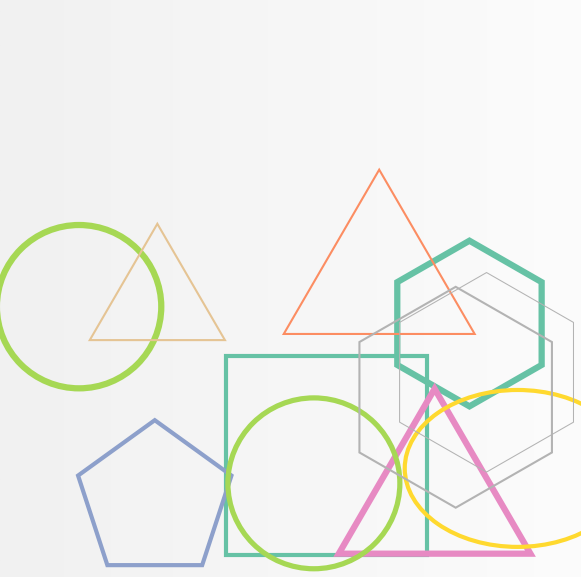[{"shape": "square", "thickness": 2, "radius": 0.86, "center": [0.562, 0.211]}, {"shape": "hexagon", "thickness": 3, "radius": 0.72, "center": [0.808, 0.439]}, {"shape": "triangle", "thickness": 1, "radius": 0.95, "center": [0.652, 0.516]}, {"shape": "pentagon", "thickness": 2, "radius": 0.69, "center": [0.266, 0.133]}, {"shape": "triangle", "thickness": 3, "radius": 0.95, "center": [0.748, 0.136]}, {"shape": "circle", "thickness": 2.5, "radius": 0.74, "center": [0.54, 0.162]}, {"shape": "circle", "thickness": 3, "radius": 0.71, "center": [0.136, 0.468]}, {"shape": "oval", "thickness": 2, "radius": 0.97, "center": [0.89, 0.188]}, {"shape": "triangle", "thickness": 1, "radius": 0.67, "center": [0.271, 0.477]}, {"shape": "hexagon", "thickness": 0.5, "radius": 0.86, "center": [0.837, 0.354]}, {"shape": "hexagon", "thickness": 1, "radius": 0.96, "center": [0.784, 0.311]}]